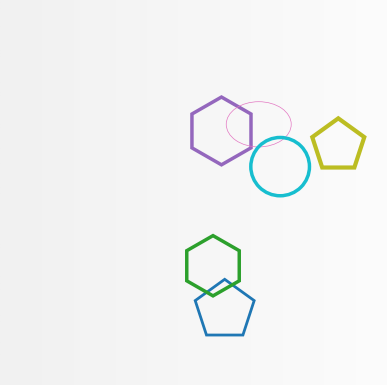[{"shape": "pentagon", "thickness": 2, "radius": 0.4, "center": [0.58, 0.195]}, {"shape": "hexagon", "thickness": 2.5, "radius": 0.39, "center": [0.55, 0.31]}, {"shape": "hexagon", "thickness": 2.5, "radius": 0.44, "center": [0.572, 0.66]}, {"shape": "oval", "thickness": 0.5, "radius": 0.42, "center": [0.668, 0.677]}, {"shape": "pentagon", "thickness": 3, "radius": 0.35, "center": [0.873, 0.622]}, {"shape": "circle", "thickness": 2.5, "radius": 0.38, "center": [0.723, 0.567]}]